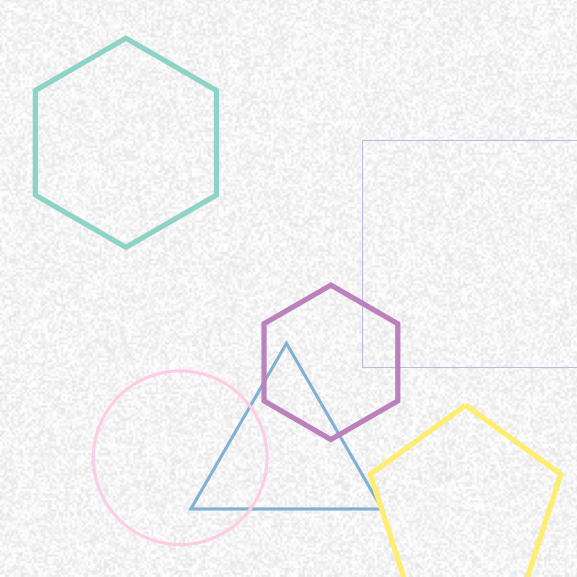[{"shape": "hexagon", "thickness": 2.5, "radius": 0.91, "center": [0.218, 0.752]}, {"shape": "square", "thickness": 0.5, "radius": 0.98, "center": [0.824, 0.56]}, {"shape": "triangle", "thickness": 1.5, "radius": 0.96, "center": [0.496, 0.213]}, {"shape": "circle", "thickness": 1.5, "radius": 0.75, "center": [0.312, 0.206]}, {"shape": "hexagon", "thickness": 2.5, "radius": 0.67, "center": [0.573, 0.372]}, {"shape": "pentagon", "thickness": 2.5, "radius": 0.87, "center": [0.806, 0.124]}]